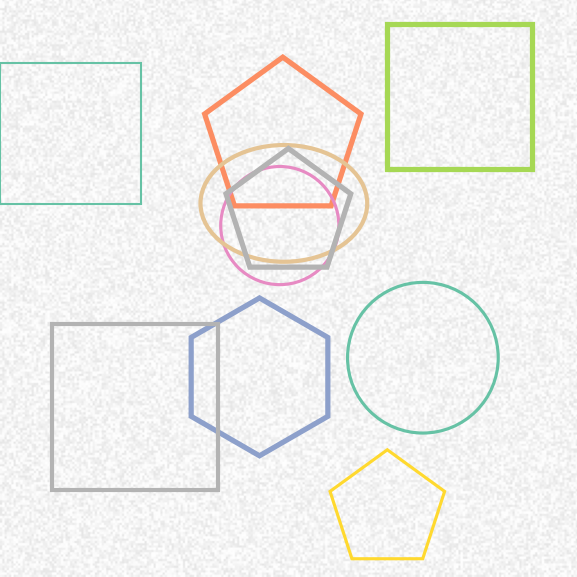[{"shape": "circle", "thickness": 1.5, "radius": 0.65, "center": [0.732, 0.38]}, {"shape": "square", "thickness": 1, "radius": 0.61, "center": [0.123, 0.768]}, {"shape": "pentagon", "thickness": 2.5, "radius": 0.71, "center": [0.49, 0.758]}, {"shape": "hexagon", "thickness": 2.5, "radius": 0.68, "center": [0.449, 0.347]}, {"shape": "circle", "thickness": 1.5, "radius": 0.51, "center": [0.484, 0.609]}, {"shape": "square", "thickness": 2.5, "radius": 0.63, "center": [0.796, 0.831]}, {"shape": "pentagon", "thickness": 1.5, "radius": 0.52, "center": [0.671, 0.116]}, {"shape": "oval", "thickness": 2, "radius": 0.72, "center": [0.492, 0.647]}, {"shape": "square", "thickness": 2, "radius": 0.72, "center": [0.235, 0.295]}, {"shape": "pentagon", "thickness": 2.5, "radius": 0.57, "center": [0.499, 0.628]}]